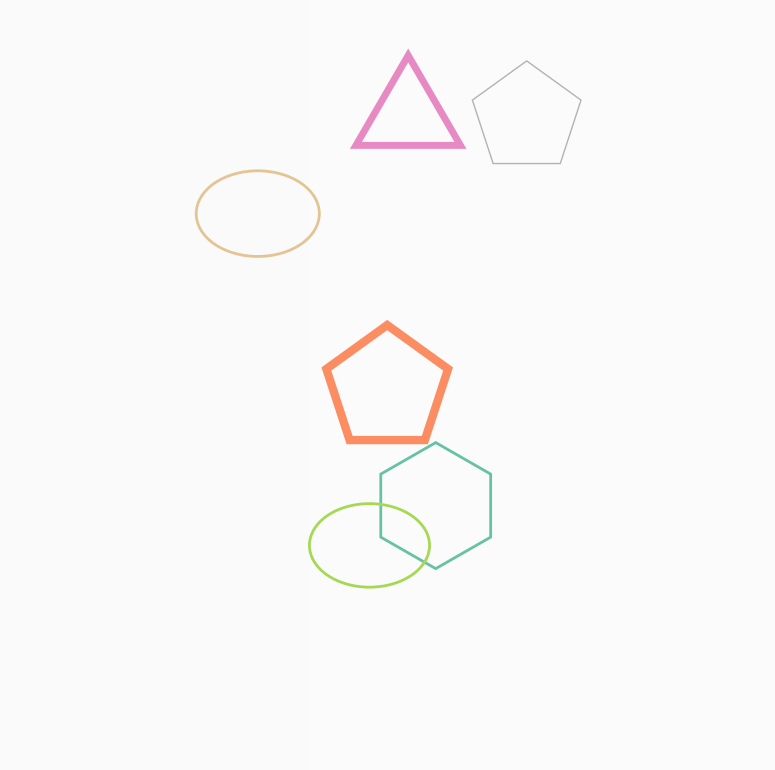[{"shape": "hexagon", "thickness": 1, "radius": 0.41, "center": [0.562, 0.343]}, {"shape": "pentagon", "thickness": 3, "radius": 0.41, "center": [0.5, 0.495]}, {"shape": "triangle", "thickness": 2.5, "radius": 0.39, "center": [0.527, 0.85]}, {"shape": "oval", "thickness": 1, "radius": 0.39, "center": [0.477, 0.292]}, {"shape": "oval", "thickness": 1, "radius": 0.4, "center": [0.333, 0.723]}, {"shape": "pentagon", "thickness": 0.5, "radius": 0.37, "center": [0.68, 0.847]}]